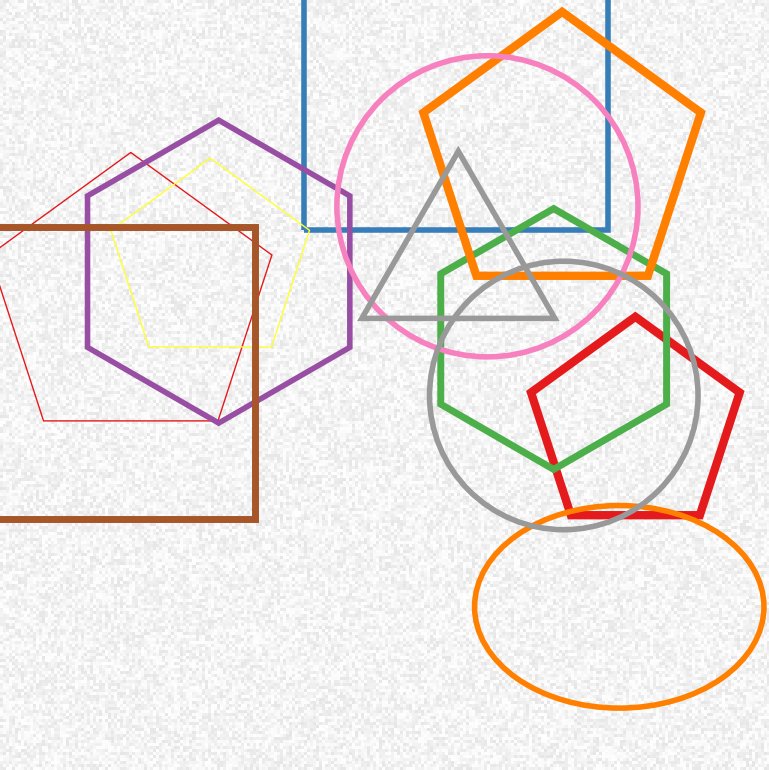[{"shape": "pentagon", "thickness": 3, "radius": 0.71, "center": [0.825, 0.446]}, {"shape": "pentagon", "thickness": 0.5, "radius": 0.96, "center": [0.17, 0.609]}, {"shape": "square", "thickness": 2, "radius": 0.99, "center": [0.592, 0.899]}, {"shape": "hexagon", "thickness": 2.5, "radius": 0.85, "center": [0.719, 0.56]}, {"shape": "hexagon", "thickness": 2, "radius": 0.98, "center": [0.284, 0.647]}, {"shape": "pentagon", "thickness": 3, "radius": 0.95, "center": [0.73, 0.795]}, {"shape": "oval", "thickness": 2, "radius": 0.94, "center": [0.804, 0.212]}, {"shape": "pentagon", "thickness": 0.5, "radius": 0.68, "center": [0.273, 0.659]}, {"shape": "square", "thickness": 2.5, "radius": 0.95, "center": [0.142, 0.515]}, {"shape": "circle", "thickness": 2, "radius": 0.98, "center": [0.633, 0.732]}, {"shape": "triangle", "thickness": 2, "radius": 0.72, "center": [0.595, 0.659]}, {"shape": "circle", "thickness": 2, "radius": 0.87, "center": [0.732, 0.486]}]